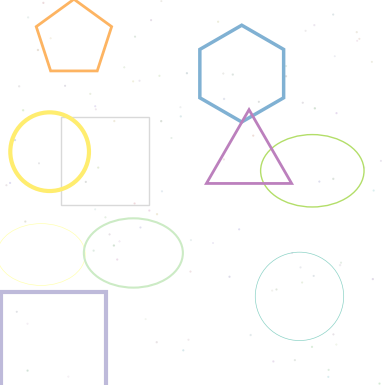[{"shape": "circle", "thickness": 0.5, "radius": 0.57, "center": [0.778, 0.23]}, {"shape": "oval", "thickness": 0.5, "radius": 0.57, "center": [0.107, 0.339]}, {"shape": "square", "thickness": 3, "radius": 0.68, "center": [0.138, 0.106]}, {"shape": "hexagon", "thickness": 2.5, "radius": 0.63, "center": [0.628, 0.809]}, {"shape": "pentagon", "thickness": 2, "radius": 0.51, "center": [0.192, 0.899]}, {"shape": "oval", "thickness": 1, "radius": 0.67, "center": [0.811, 0.556]}, {"shape": "square", "thickness": 1, "radius": 0.57, "center": [0.272, 0.582]}, {"shape": "triangle", "thickness": 2, "radius": 0.64, "center": [0.647, 0.587]}, {"shape": "oval", "thickness": 1.5, "radius": 0.64, "center": [0.346, 0.343]}, {"shape": "circle", "thickness": 3, "radius": 0.51, "center": [0.129, 0.606]}]